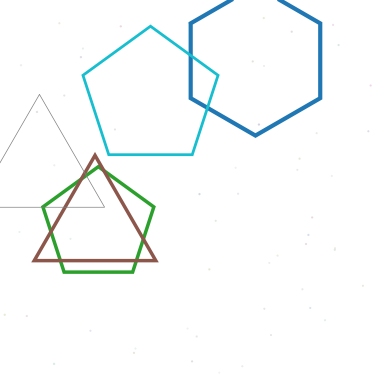[{"shape": "hexagon", "thickness": 3, "radius": 0.97, "center": [0.664, 0.842]}, {"shape": "pentagon", "thickness": 2.5, "radius": 0.76, "center": [0.256, 0.416]}, {"shape": "triangle", "thickness": 2.5, "radius": 0.91, "center": [0.247, 0.414]}, {"shape": "triangle", "thickness": 0.5, "radius": 0.98, "center": [0.103, 0.559]}, {"shape": "pentagon", "thickness": 2, "radius": 0.92, "center": [0.391, 0.747]}]